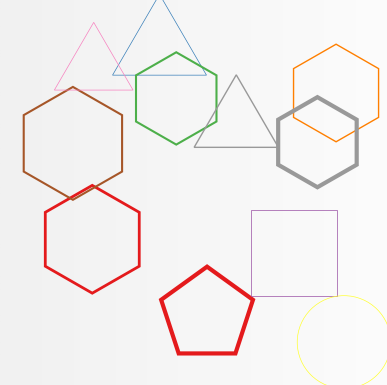[{"shape": "hexagon", "thickness": 2, "radius": 0.7, "center": [0.238, 0.379]}, {"shape": "pentagon", "thickness": 3, "radius": 0.62, "center": [0.534, 0.183]}, {"shape": "triangle", "thickness": 0.5, "radius": 0.7, "center": [0.412, 0.875]}, {"shape": "hexagon", "thickness": 1.5, "radius": 0.6, "center": [0.455, 0.744]}, {"shape": "square", "thickness": 0.5, "radius": 0.56, "center": [0.759, 0.343]}, {"shape": "hexagon", "thickness": 1, "radius": 0.63, "center": [0.867, 0.758]}, {"shape": "circle", "thickness": 0.5, "radius": 0.6, "center": [0.888, 0.111]}, {"shape": "hexagon", "thickness": 1.5, "radius": 0.73, "center": [0.188, 0.628]}, {"shape": "triangle", "thickness": 0.5, "radius": 0.59, "center": [0.242, 0.825]}, {"shape": "hexagon", "thickness": 3, "radius": 0.58, "center": [0.819, 0.631]}, {"shape": "triangle", "thickness": 1, "radius": 0.63, "center": [0.61, 0.68]}]